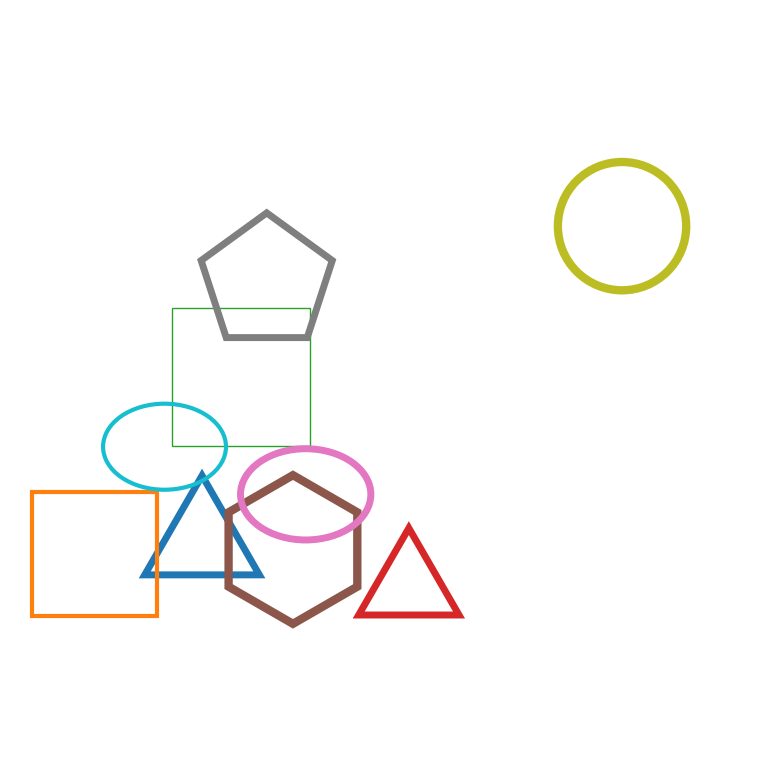[{"shape": "triangle", "thickness": 2.5, "radius": 0.43, "center": [0.262, 0.296]}, {"shape": "square", "thickness": 1.5, "radius": 0.4, "center": [0.123, 0.281]}, {"shape": "square", "thickness": 0.5, "radius": 0.45, "center": [0.313, 0.51]}, {"shape": "triangle", "thickness": 2.5, "radius": 0.38, "center": [0.531, 0.239]}, {"shape": "hexagon", "thickness": 3, "radius": 0.48, "center": [0.38, 0.286]}, {"shape": "oval", "thickness": 2.5, "radius": 0.42, "center": [0.397, 0.358]}, {"shape": "pentagon", "thickness": 2.5, "radius": 0.45, "center": [0.346, 0.634]}, {"shape": "circle", "thickness": 3, "radius": 0.42, "center": [0.808, 0.706]}, {"shape": "oval", "thickness": 1.5, "radius": 0.4, "center": [0.214, 0.42]}]